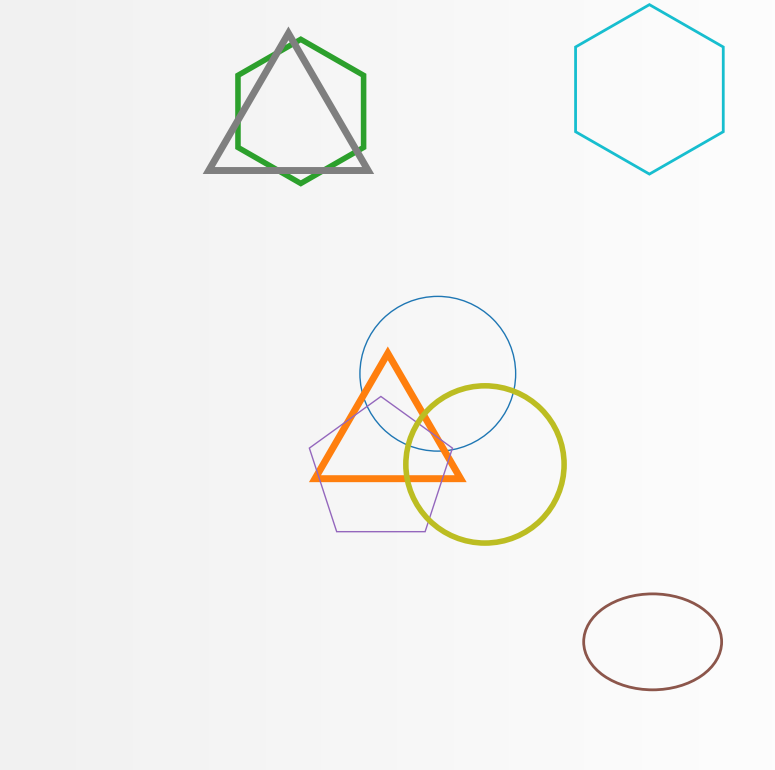[{"shape": "circle", "thickness": 0.5, "radius": 0.5, "center": [0.565, 0.515]}, {"shape": "triangle", "thickness": 2.5, "radius": 0.54, "center": [0.5, 0.433]}, {"shape": "hexagon", "thickness": 2, "radius": 0.47, "center": [0.388, 0.855]}, {"shape": "pentagon", "thickness": 0.5, "radius": 0.49, "center": [0.491, 0.388]}, {"shape": "oval", "thickness": 1, "radius": 0.45, "center": [0.842, 0.166]}, {"shape": "triangle", "thickness": 2.5, "radius": 0.59, "center": [0.372, 0.838]}, {"shape": "circle", "thickness": 2, "radius": 0.51, "center": [0.626, 0.397]}, {"shape": "hexagon", "thickness": 1, "radius": 0.55, "center": [0.838, 0.884]}]